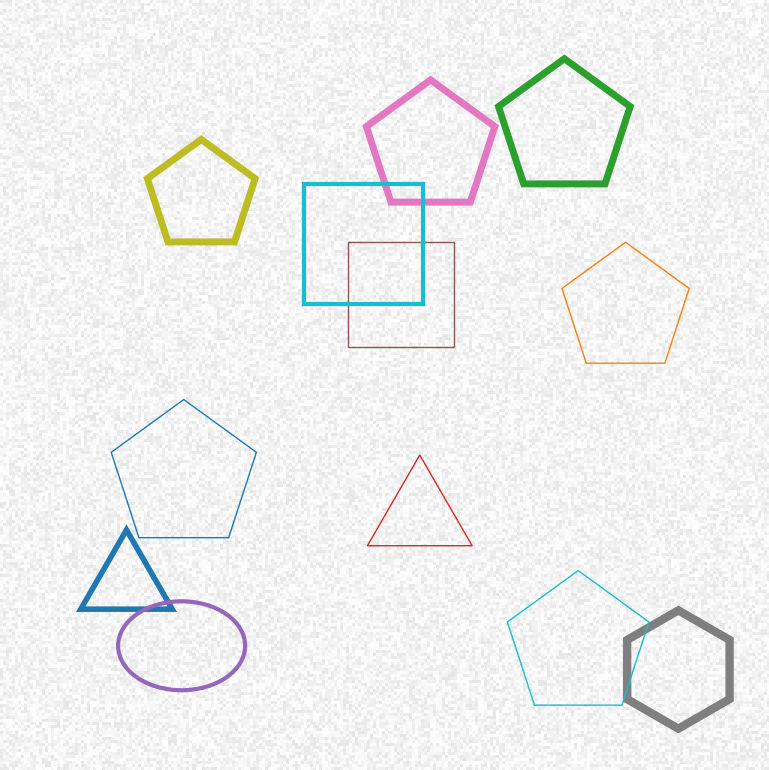[{"shape": "triangle", "thickness": 2, "radius": 0.34, "center": [0.164, 0.243]}, {"shape": "pentagon", "thickness": 0.5, "radius": 0.5, "center": [0.239, 0.382]}, {"shape": "pentagon", "thickness": 0.5, "radius": 0.43, "center": [0.812, 0.599]}, {"shape": "pentagon", "thickness": 2.5, "radius": 0.45, "center": [0.733, 0.834]}, {"shape": "triangle", "thickness": 0.5, "radius": 0.39, "center": [0.545, 0.331]}, {"shape": "oval", "thickness": 1.5, "radius": 0.41, "center": [0.236, 0.161]}, {"shape": "square", "thickness": 0.5, "radius": 0.34, "center": [0.521, 0.618]}, {"shape": "pentagon", "thickness": 2.5, "radius": 0.44, "center": [0.559, 0.809]}, {"shape": "hexagon", "thickness": 3, "radius": 0.38, "center": [0.881, 0.13]}, {"shape": "pentagon", "thickness": 2.5, "radius": 0.37, "center": [0.261, 0.745]}, {"shape": "pentagon", "thickness": 0.5, "radius": 0.48, "center": [0.751, 0.162]}, {"shape": "square", "thickness": 1.5, "radius": 0.39, "center": [0.472, 0.683]}]